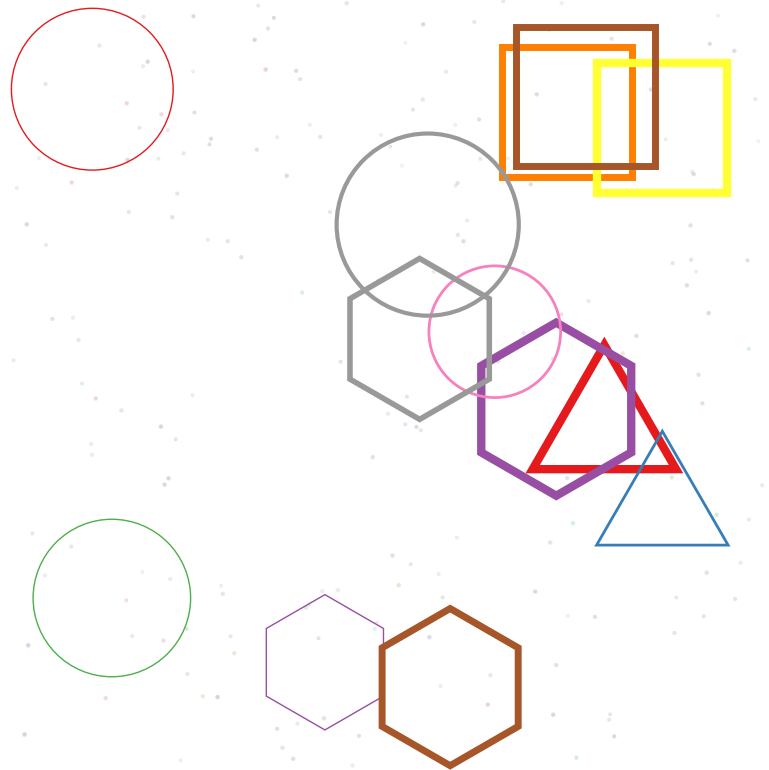[{"shape": "triangle", "thickness": 3, "radius": 0.54, "center": [0.785, 0.444]}, {"shape": "circle", "thickness": 0.5, "radius": 0.53, "center": [0.12, 0.884]}, {"shape": "triangle", "thickness": 1, "radius": 0.49, "center": [0.86, 0.341]}, {"shape": "circle", "thickness": 0.5, "radius": 0.51, "center": [0.145, 0.223]}, {"shape": "hexagon", "thickness": 3, "radius": 0.56, "center": [0.722, 0.469]}, {"shape": "hexagon", "thickness": 0.5, "radius": 0.44, "center": [0.422, 0.14]}, {"shape": "square", "thickness": 2.5, "radius": 0.42, "center": [0.737, 0.855]}, {"shape": "square", "thickness": 3, "radius": 0.42, "center": [0.859, 0.834]}, {"shape": "square", "thickness": 2.5, "radius": 0.45, "center": [0.761, 0.874]}, {"shape": "hexagon", "thickness": 2.5, "radius": 0.51, "center": [0.585, 0.108]}, {"shape": "circle", "thickness": 1, "radius": 0.43, "center": [0.643, 0.569]}, {"shape": "hexagon", "thickness": 2, "radius": 0.52, "center": [0.545, 0.56]}, {"shape": "circle", "thickness": 1.5, "radius": 0.59, "center": [0.555, 0.708]}]